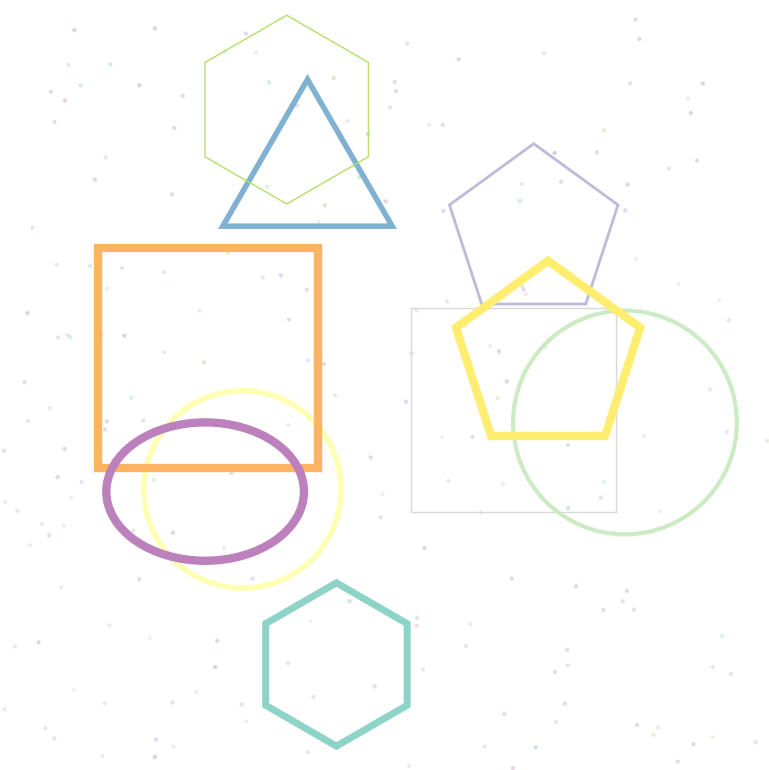[{"shape": "hexagon", "thickness": 2.5, "radius": 0.53, "center": [0.437, 0.137]}, {"shape": "circle", "thickness": 2, "radius": 0.64, "center": [0.315, 0.364]}, {"shape": "pentagon", "thickness": 1, "radius": 0.58, "center": [0.693, 0.698]}, {"shape": "triangle", "thickness": 2, "radius": 0.64, "center": [0.399, 0.77]}, {"shape": "square", "thickness": 3, "radius": 0.72, "center": [0.27, 0.535]}, {"shape": "hexagon", "thickness": 0.5, "radius": 0.61, "center": [0.372, 0.858]}, {"shape": "square", "thickness": 0.5, "radius": 0.66, "center": [0.667, 0.468]}, {"shape": "oval", "thickness": 3, "radius": 0.64, "center": [0.266, 0.362]}, {"shape": "circle", "thickness": 1.5, "radius": 0.73, "center": [0.812, 0.451]}, {"shape": "pentagon", "thickness": 3, "radius": 0.63, "center": [0.712, 0.536]}]